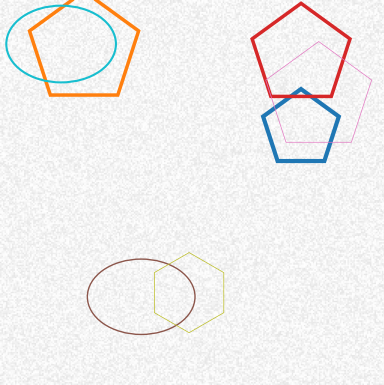[{"shape": "pentagon", "thickness": 3, "radius": 0.52, "center": [0.782, 0.665]}, {"shape": "pentagon", "thickness": 2.5, "radius": 0.74, "center": [0.218, 0.874]}, {"shape": "pentagon", "thickness": 2.5, "radius": 0.67, "center": [0.782, 0.858]}, {"shape": "oval", "thickness": 1, "radius": 0.7, "center": [0.367, 0.229]}, {"shape": "pentagon", "thickness": 0.5, "radius": 0.72, "center": [0.828, 0.747]}, {"shape": "hexagon", "thickness": 0.5, "radius": 0.52, "center": [0.491, 0.24]}, {"shape": "oval", "thickness": 1.5, "radius": 0.71, "center": [0.159, 0.886]}]